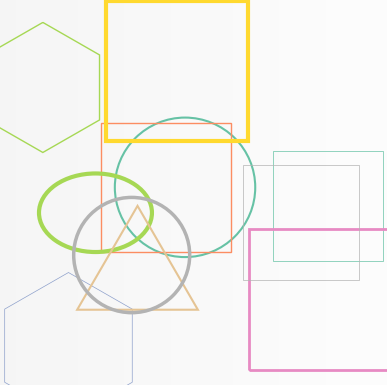[{"shape": "square", "thickness": 0.5, "radius": 0.71, "center": [0.847, 0.464]}, {"shape": "circle", "thickness": 1.5, "radius": 0.91, "center": [0.478, 0.513]}, {"shape": "square", "thickness": 1, "radius": 0.84, "center": [0.429, 0.512]}, {"shape": "hexagon", "thickness": 0.5, "radius": 0.95, "center": [0.177, 0.102]}, {"shape": "square", "thickness": 2, "radius": 0.92, "center": [0.827, 0.221]}, {"shape": "hexagon", "thickness": 1, "radius": 0.84, "center": [0.111, 0.773]}, {"shape": "oval", "thickness": 3, "radius": 0.73, "center": [0.246, 0.447]}, {"shape": "square", "thickness": 3, "radius": 0.91, "center": [0.457, 0.815]}, {"shape": "triangle", "thickness": 1.5, "radius": 0.9, "center": [0.355, 0.285]}, {"shape": "circle", "thickness": 2.5, "radius": 0.75, "center": [0.34, 0.338]}, {"shape": "square", "thickness": 0.5, "radius": 0.75, "center": [0.777, 0.423]}]